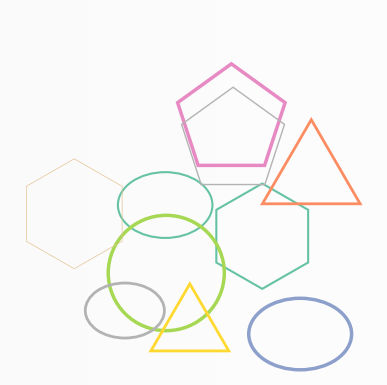[{"shape": "oval", "thickness": 1.5, "radius": 0.61, "center": [0.426, 0.467]}, {"shape": "hexagon", "thickness": 1.5, "radius": 0.68, "center": [0.677, 0.387]}, {"shape": "triangle", "thickness": 2, "radius": 0.73, "center": [0.803, 0.543]}, {"shape": "oval", "thickness": 2.5, "radius": 0.66, "center": [0.775, 0.132]}, {"shape": "pentagon", "thickness": 2.5, "radius": 0.73, "center": [0.597, 0.688]}, {"shape": "circle", "thickness": 2.5, "radius": 0.75, "center": [0.429, 0.291]}, {"shape": "triangle", "thickness": 2, "radius": 0.58, "center": [0.49, 0.147]}, {"shape": "hexagon", "thickness": 0.5, "radius": 0.71, "center": [0.192, 0.445]}, {"shape": "pentagon", "thickness": 1, "radius": 0.7, "center": [0.601, 0.634]}, {"shape": "oval", "thickness": 2, "radius": 0.51, "center": [0.322, 0.193]}]